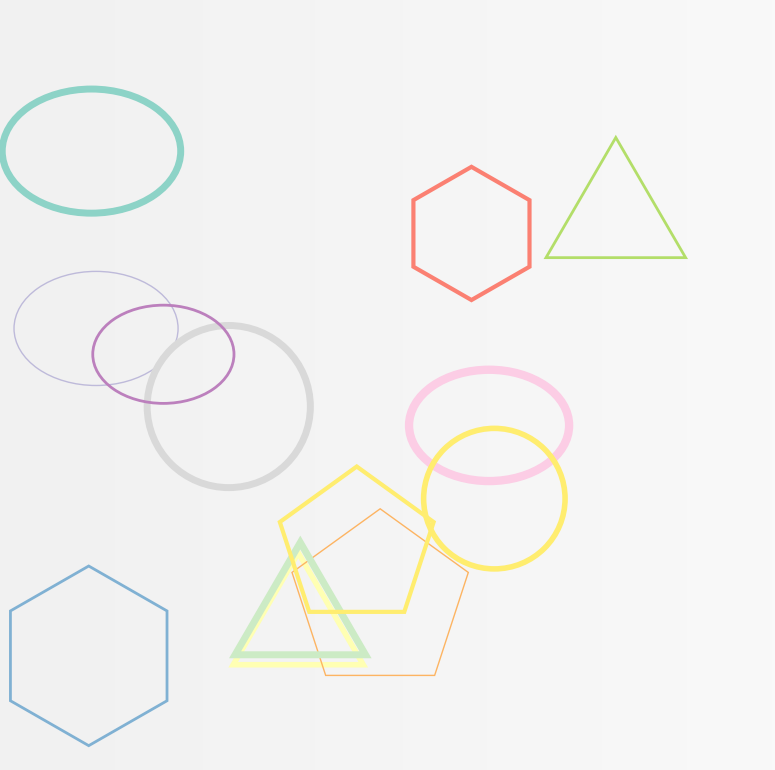[{"shape": "oval", "thickness": 2.5, "radius": 0.58, "center": [0.118, 0.804]}, {"shape": "triangle", "thickness": 2, "radius": 0.48, "center": [0.385, 0.185]}, {"shape": "oval", "thickness": 0.5, "radius": 0.53, "center": [0.124, 0.573]}, {"shape": "hexagon", "thickness": 1.5, "radius": 0.43, "center": [0.608, 0.697]}, {"shape": "hexagon", "thickness": 1, "radius": 0.58, "center": [0.114, 0.148]}, {"shape": "pentagon", "thickness": 0.5, "radius": 0.6, "center": [0.491, 0.22]}, {"shape": "triangle", "thickness": 1, "radius": 0.52, "center": [0.795, 0.717]}, {"shape": "oval", "thickness": 3, "radius": 0.52, "center": [0.631, 0.448]}, {"shape": "circle", "thickness": 2.5, "radius": 0.53, "center": [0.295, 0.472]}, {"shape": "oval", "thickness": 1, "radius": 0.46, "center": [0.211, 0.54]}, {"shape": "triangle", "thickness": 2.5, "radius": 0.49, "center": [0.387, 0.198]}, {"shape": "pentagon", "thickness": 1.5, "radius": 0.52, "center": [0.46, 0.29]}, {"shape": "circle", "thickness": 2, "radius": 0.46, "center": [0.638, 0.352]}]